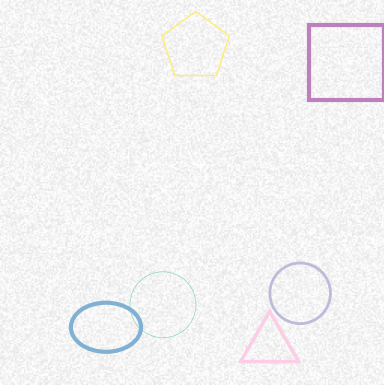[{"shape": "circle", "thickness": 0.5, "radius": 0.43, "center": [0.423, 0.208]}, {"shape": "circle", "thickness": 2, "radius": 0.39, "center": [0.78, 0.238]}, {"shape": "oval", "thickness": 3, "radius": 0.46, "center": [0.275, 0.15]}, {"shape": "triangle", "thickness": 2.5, "radius": 0.43, "center": [0.7, 0.104]}, {"shape": "square", "thickness": 3, "radius": 0.49, "center": [0.9, 0.838]}, {"shape": "pentagon", "thickness": 1, "radius": 0.46, "center": [0.508, 0.878]}]